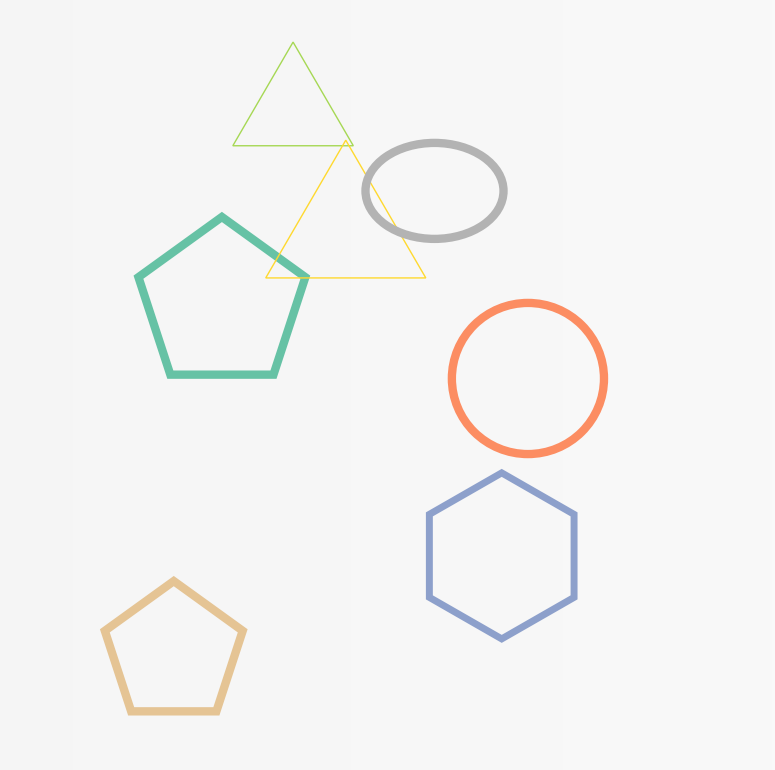[{"shape": "pentagon", "thickness": 3, "radius": 0.57, "center": [0.286, 0.605]}, {"shape": "circle", "thickness": 3, "radius": 0.49, "center": [0.681, 0.508]}, {"shape": "hexagon", "thickness": 2.5, "radius": 0.54, "center": [0.647, 0.278]}, {"shape": "triangle", "thickness": 0.5, "radius": 0.45, "center": [0.378, 0.856]}, {"shape": "triangle", "thickness": 0.5, "radius": 0.6, "center": [0.446, 0.699]}, {"shape": "pentagon", "thickness": 3, "radius": 0.47, "center": [0.224, 0.152]}, {"shape": "oval", "thickness": 3, "radius": 0.45, "center": [0.561, 0.752]}]